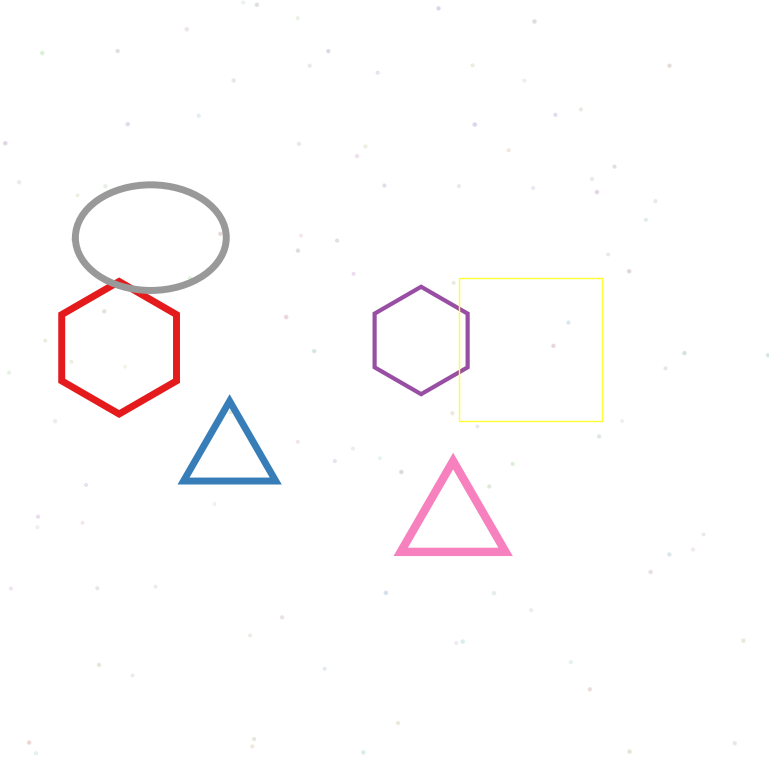[{"shape": "hexagon", "thickness": 2.5, "radius": 0.43, "center": [0.155, 0.548]}, {"shape": "triangle", "thickness": 2.5, "radius": 0.35, "center": [0.298, 0.41]}, {"shape": "hexagon", "thickness": 1.5, "radius": 0.35, "center": [0.547, 0.558]}, {"shape": "square", "thickness": 0.5, "radius": 0.46, "center": [0.689, 0.546]}, {"shape": "triangle", "thickness": 3, "radius": 0.39, "center": [0.588, 0.323]}, {"shape": "oval", "thickness": 2.5, "radius": 0.49, "center": [0.196, 0.691]}]